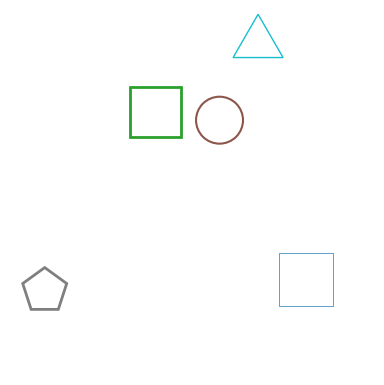[{"shape": "square", "thickness": 0.5, "radius": 0.35, "center": [0.795, 0.274]}, {"shape": "square", "thickness": 2, "radius": 0.33, "center": [0.404, 0.71]}, {"shape": "circle", "thickness": 1.5, "radius": 0.3, "center": [0.57, 0.688]}, {"shape": "pentagon", "thickness": 2, "radius": 0.3, "center": [0.116, 0.245]}, {"shape": "triangle", "thickness": 1, "radius": 0.37, "center": [0.67, 0.888]}]